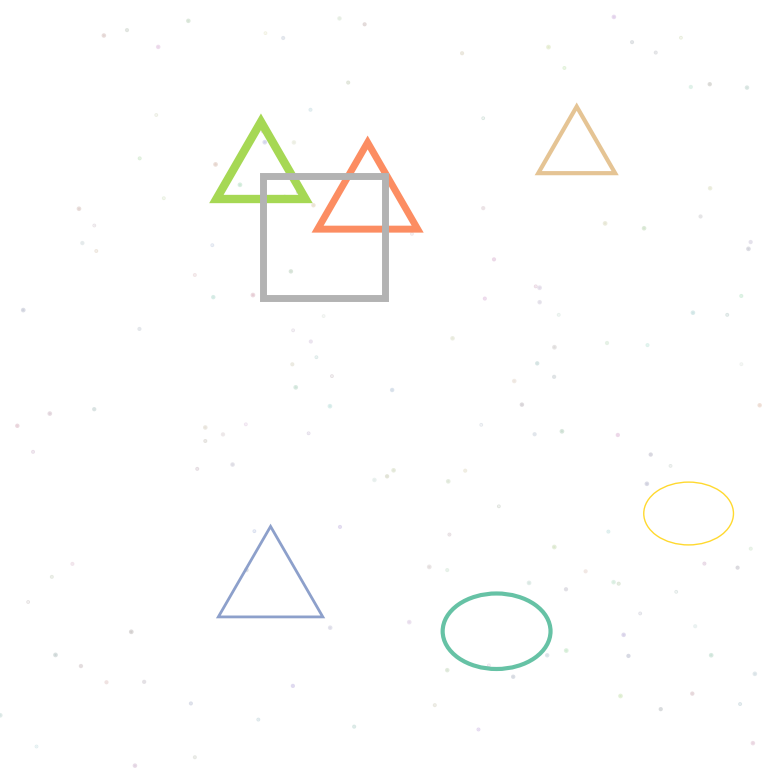[{"shape": "oval", "thickness": 1.5, "radius": 0.35, "center": [0.645, 0.18]}, {"shape": "triangle", "thickness": 2.5, "radius": 0.38, "center": [0.477, 0.74]}, {"shape": "triangle", "thickness": 1, "radius": 0.39, "center": [0.351, 0.238]}, {"shape": "triangle", "thickness": 3, "radius": 0.33, "center": [0.339, 0.775]}, {"shape": "oval", "thickness": 0.5, "radius": 0.29, "center": [0.894, 0.333]}, {"shape": "triangle", "thickness": 1.5, "radius": 0.29, "center": [0.749, 0.804]}, {"shape": "square", "thickness": 2.5, "radius": 0.4, "center": [0.421, 0.692]}]